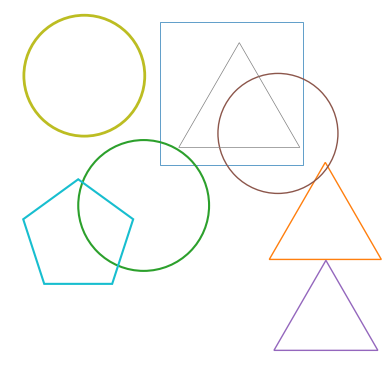[{"shape": "square", "thickness": 0.5, "radius": 0.93, "center": [0.602, 0.758]}, {"shape": "triangle", "thickness": 1, "radius": 0.84, "center": [0.845, 0.41]}, {"shape": "circle", "thickness": 1.5, "radius": 0.85, "center": [0.373, 0.466]}, {"shape": "triangle", "thickness": 1, "radius": 0.78, "center": [0.847, 0.168]}, {"shape": "circle", "thickness": 1, "radius": 0.78, "center": [0.722, 0.653]}, {"shape": "triangle", "thickness": 0.5, "radius": 0.91, "center": [0.622, 0.708]}, {"shape": "circle", "thickness": 2, "radius": 0.78, "center": [0.219, 0.803]}, {"shape": "pentagon", "thickness": 1.5, "radius": 0.75, "center": [0.203, 0.384]}]